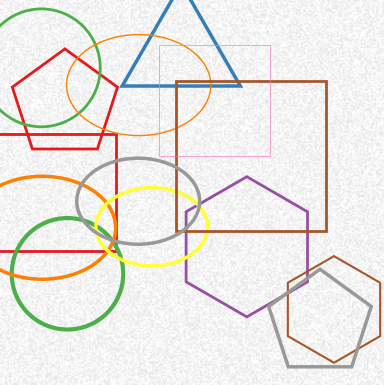[{"shape": "square", "thickness": 2, "radius": 0.76, "center": [0.149, 0.501]}, {"shape": "pentagon", "thickness": 2, "radius": 0.72, "center": [0.169, 0.729]}, {"shape": "triangle", "thickness": 2.5, "radius": 0.89, "center": [0.471, 0.865]}, {"shape": "circle", "thickness": 2, "radius": 0.77, "center": [0.107, 0.824]}, {"shape": "circle", "thickness": 3, "radius": 0.72, "center": [0.175, 0.289]}, {"shape": "hexagon", "thickness": 2, "radius": 0.91, "center": [0.641, 0.359]}, {"shape": "oval", "thickness": 2.5, "radius": 0.96, "center": [0.109, 0.408]}, {"shape": "oval", "thickness": 1, "radius": 0.94, "center": [0.36, 0.779]}, {"shape": "oval", "thickness": 2.5, "radius": 0.73, "center": [0.394, 0.411]}, {"shape": "square", "thickness": 2, "radius": 0.97, "center": [0.653, 0.594]}, {"shape": "hexagon", "thickness": 1.5, "radius": 0.69, "center": [0.868, 0.196]}, {"shape": "square", "thickness": 0.5, "radius": 0.72, "center": [0.557, 0.74]}, {"shape": "oval", "thickness": 2.5, "radius": 0.8, "center": [0.359, 0.477]}, {"shape": "pentagon", "thickness": 2.5, "radius": 0.7, "center": [0.831, 0.161]}]